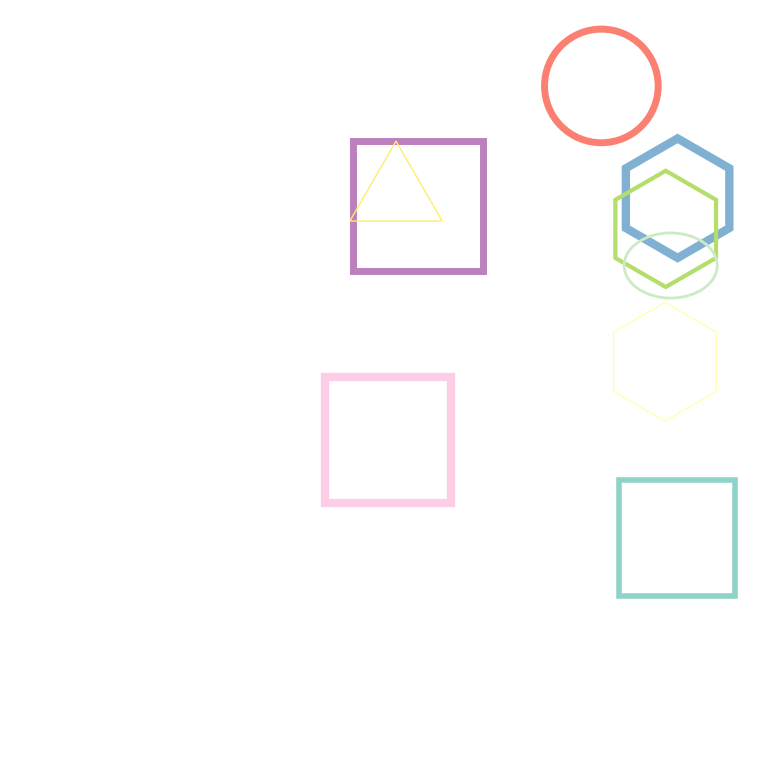[{"shape": "square", "thickness": 2, "radius": 0.38, "center": [0.879, 0.301]}, {"shape": "hexagon", "thickness": 0.5, "radius": 0.39, "center": [0.864, 0.53]}, {"shape": "circle", "thickness": 2.5, "radius": 0.37, "center": [0.781, 0.888]}, {"shape": "hexagon", "thickness": 3, "radius": 0.39, "center": [0.88, 0.743]}, {"shape": "hexagon", "thickness": 1.5, "radius": 0.38, "center": [0.865, 0.703]}, {"shape": "square", "thickness": 3, "radius": 0.41, "center": [0.504, 0.428]}, {"shape": "square", "thickness": 2.5, "radius": 0.42, "center": [0.543, 0.733]}, {"shape": "oval", "thickness": 1, "radius": 0.3, "center": [0.871, 0.655]}, {"shape": "triangle", "thickness": 0.5, "radius": 0.35, "center": [0.514, 0.748]}]